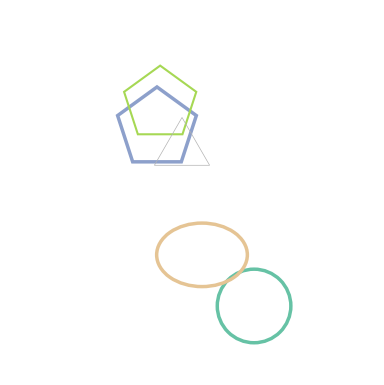[{"shape": "circle", "thickness": 2.5, "radius": 0.48, "center": [0.66, 0.205]}, {"shape": "pentagon", "thickness": 2.5, "radius": 0.54, "center": [0.408, 0.667]}, {"shape": "pentagon", "thickness": 1.5, "radius": 0.49, "center": [0.416, 0.731]}, {"shape": "oval", "thickness": 2.5, "radius": 0.59, "center": [0.525, 0.338]}, {"shape": "triangle", "thickness": 0.5, "radius": 0.41, "center": [0.473, 0.612]}]